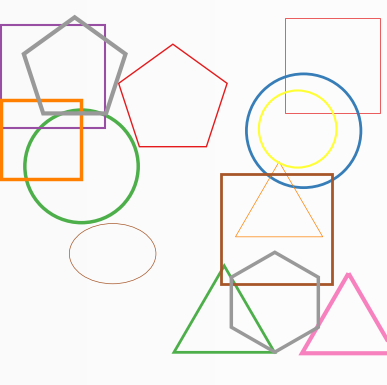[{"shape": "square", "thickness": 0.5, "radius": 0.61, "center": [0.858, 0.83]}, {"shape": "pentagon", "thickness": 1, "radius": 0.74, "center": [0.446, 0.738]}, {"shape": "circle", "thickness": 2, "radius": 0.74, "center": [0.784, 0.66]}, {"shape": "circle", "thickness": 2.5, "radius": 0.73, "center": [0.21, 0.568]}, {"shape": "triangle", "thickness": 2, "radius": 0.75, "center": [0.579, 0.16]}, {"shape": "square", "thickness": 1.5, "radius": 0.67, "center": [0.136, 0.802]}, {"shape": "triangle", "thickness": 0.5, "radius": 0.65, "center": [0.72, 0.45]}, {"shape": "square", "thickness": 2.5, "radius": 0.51, "center": [0.106, 0.638]}, {"shape": "circle", "thickness": 1.5, "radius": 0.5, "center": [0.768, 0.665]}, {"shape": "square", "thickness": 2, "radius": 0.72, "center": [0.714, 0.405]}, {"shape": "oval", "thickness": 0.5, "radius": 0.56, "center": [0.291, 0.341]}, {"shape": "triangle", "thickness": 3, "radius": 0.69, "center": [0.899, 0.152]}, {"shape": "hexagon", "thickness": 2.5, "radius": 0.65, "center": [0.709, 0.215]}, {"shape": "pentagon", "thickness": 3, "radius": 0.69, "center": [0.193, 0.817]}]